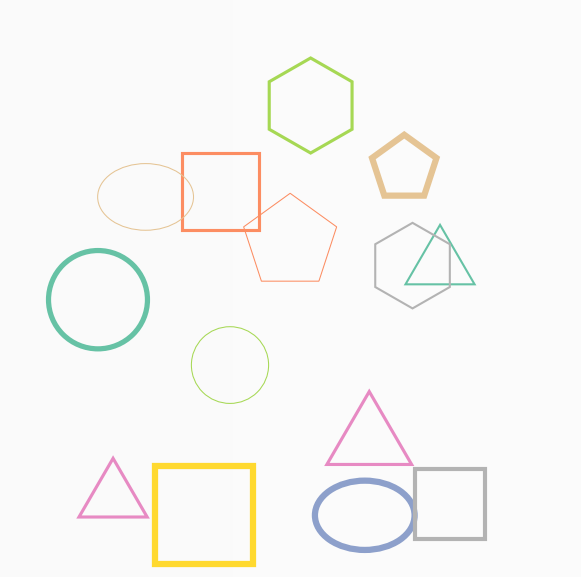[{"shape": "triangle", "thickness": 1, "radius": 0.34, "center": [0.757, 0.541]}, {"shape": "circle", "thickness": 2.5, "radius": 0.43, "center": [0.169, 0.48]}, {"shape": "pentagon", "thickness": 0.5, "radius": 0.42, "center": [0.499, 0.58]}, {"shape": "square", "thickness": 1.5, "radius": 0.33, "center": [0.38, 0.668]}, {"shape": "oval", "thickness": 3, "radius": 0.43, "center": [0.628, 0.107]}, {"shape": "triangle", "thickness": 1.5, "radius": 0.34, "center": [0.195, 0.138]}, {"shape": "triangle", "thickness": 1.5, "radius": 0.42, "center": [0.635, 0.237]}, {"shape": "circle", "thickness": 0.5, "radius": 0.33, "center": [0.396, 0.367]}, {"shape": "hexagon", "thickness": 1.5, "radius": 0.41, "center": [0.534, 0.816]}, {"shape": "square", "thickness": 3, "radius": 0.42, "center": [0.351, 0.107]}, {"shape": "pentagon", "thickness": 3, "radius": 0.29, "center": [0.695, 0.708]}, {"shape": "oval", "thickness": 0.5, "radius": 0.41, "center": [0.25, 0.658]}, {"shape": "square", "thickness": 2, "radius": 0.3, "center": [0.774, 0.126]}, {"shape": "hexagon", "thickness": 1, "radius": 0.37, "center": [0.71, 0.539]}]